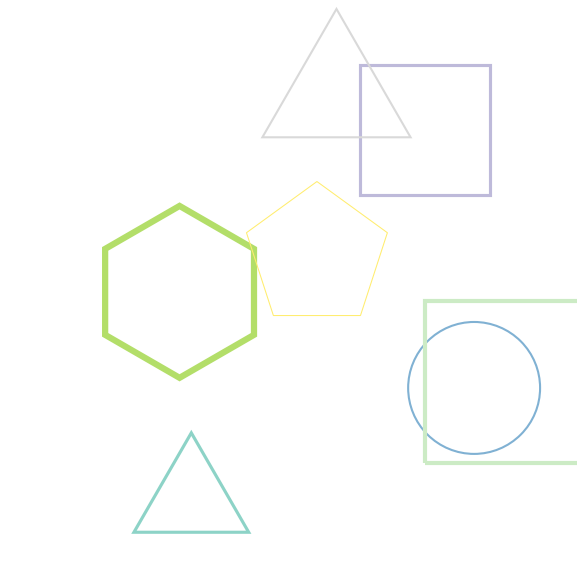[{"shape": "triangle", "thickness": 1.5, "radius": 0.57, "center": [0.331, 0.135]}, {"shape": "square", "thickness": 1.5, "radius": 0.56, "center": [0.737, 0.775]}, {"shape": "circle", "thickness": 1, "radius": 0.57, "center": [0.821, 0.327]}, {"shape": "hexagon", "thickness": 3, "radius": 0.74, "center": [0.311, 0.494]}, {"shape": "triangle", "thickness": 1, "radius": 0.74, "center": [0.583, 0.835]}, {"shape": "square", "thickness": 2, "radius": 0.7, "center": [0.877, 0.338]}, {"shape": "pentagon", "thickness": 0.5, "radius": 0.64, "center": [0.549, 0.557]}]